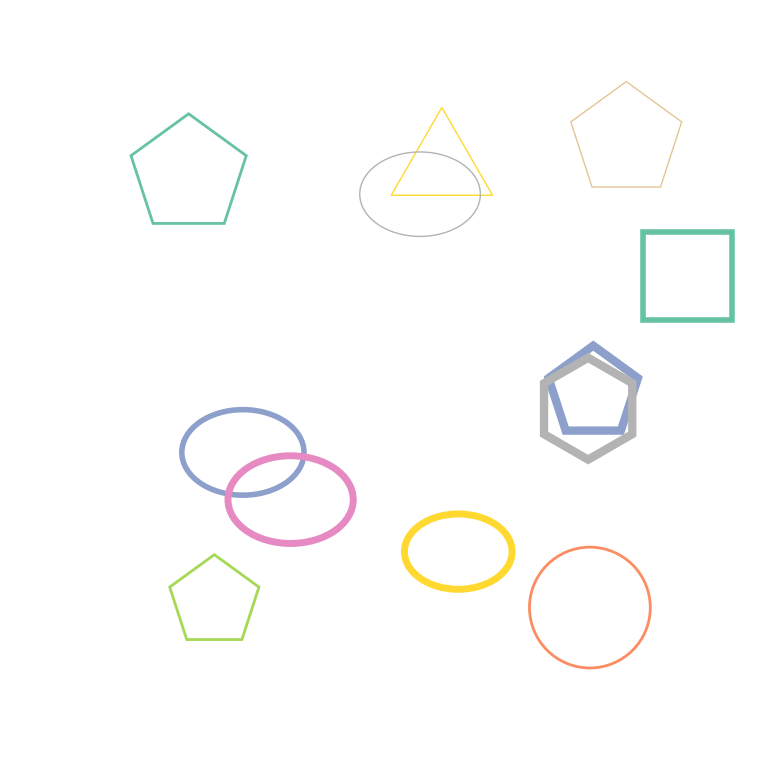[{"shape": "pentagon", "thickness": 1, "radius": 0.39, "center": [0.245, 0.774]}, {"shape": "square", "thickness": 2, "radius": 0.29, "center": [0.893, 0.642]}, {"shape": "circle", "thickness": 1, "radius": 0.39, "center": [0.766, 0.211]}, {"shape": "pentagon", "thickness": 3, "radius": 0.31, "center": [0.77, 0.49]}, {"shape": "oval", "thickness": 2, "radius": 0.4, "center": [0.315, 0.412]}, {"shape": "oval", "thickness": 2.5, "radius": 0.41, "center": [0.377, 0.351]}, {"shape": "pentagon", "thickness": 1, "radius": 0.3, "center": [0.278, 0.219]}, {"shape": "triangle", "thickness": 0.5, "radius": 0.38, "center": [0.574, 0.784]}, {"shape": "oval", "thickness": 2.5, "radius": 0.35, "center": [0.595, 0.284]}, {"shape": "pentagon", "thickness": 0.5, "radius": 0.38, "center": [0.813, 0.818]}, {"shape": "oval", "thickness": 0.5, "radius": 0.39, "center": [0.546, 0.748]}, {"shape": "hexagon", "thickness": 3, "radius": 0.33, "center": [0.764, 0.469]}]